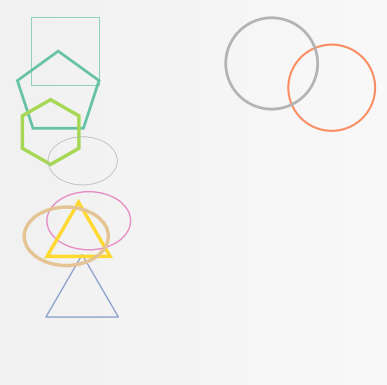[{"shape": "square", "thickness": 0.5, "radius": 0.44, "center": [0.167, 0.867]}, {"shape": "pentagon", "thickness": 2, "radius": 0.55, "center": [0.15, 0.756]}, {"shape": "circle", "thickness": 1.5, "radius": 0.56, "center": [0.856, 0.772]}, {"shape": "triangle", "thickness": 1, "radius": 0.54, "center": [0.212, 0.231]}, {"shape": "oval", "thickness": 1, "radius": 0.54, "center": [0.229, 0.427]}, {"shape": "hexagon", "thickness": 2.5, "radius": 0.42, "center": [0.131, 0.657]}, {"shape": "triangle", "thickness": 2.5, "radius": 0.47, "center": [0.203, 0.381]}, {"shape": "oval", "thickness": 2.5, "radius": 0.54, "center": [0.171, 0.386]}, {"shape": "circle", "thickness": 2, "radius": 0.59, "center": [0.701, 0.835]}, {"shape": "oval", "thickness": 0.5, "radius": 0.45, "center": [0.213, 0.582]}]